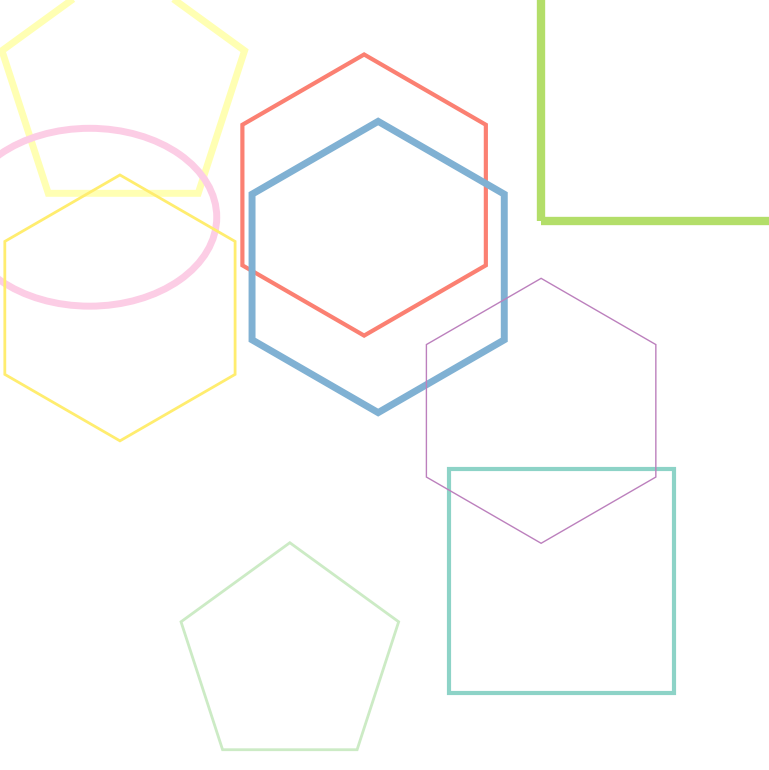[{"shape": "square", "thickness": 1.5, "radius": 0.73, "center": [0.729, 0.245]}, {"shape": "pentagon", "thickness": 2.5, "radius": 0.83, "center": [0.16, 0.883]}, {"shape": "hexagon", "thickness": 1.5, "radius": 0.91, "center": [0.473, 0.747]}, {"shape": "hexagon", "thickness": 2.5, "radius": 0.95, "center": [0.491, 0.653]}, {"shape": "square", "thickness": 3, "radius": 0.93, "center": [0.889, 0.899]}, {"shape": "oval", "thickness": 2.5, "radius": 0.82, "center": [0.116, 0.718]}, {"shape": "hexagon", "thickness": 0.5, "radius": 0.86, "center": [0.703, 0.466]}, {"shape": "pentagon", "thickness": 1, "radius": 0.74, "center": [0.376, 0.147]}, {"shape": "hexagon", "thickness": 1, "radius": 0.86, "center": [0.156, 0.6]}]